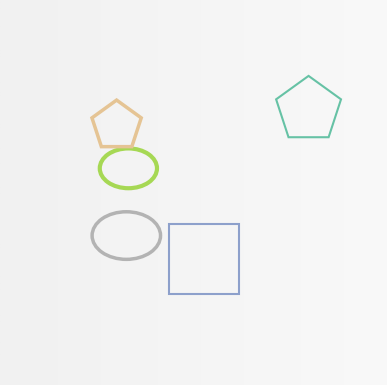[{"shape": "pentagon", "thickness": 1.5, "radius": 0.44, "center": [0.796, 0.715]}, {"shape": "square", "thickness": 1.5, "radius": 0.45, "center": [0.527, 0.327]}, {"shape": "oval", "thickness": 3, "radius": 0.37, "center": [0.331, 0.563]}, {"shape": "pentagon", "thickness": 2.5, "radius": 0.33, "center": [0.301, 0.673]}, {"shape": "oval", "thickness": 2.5, "radius": 0.44, "center": [0.326, 0.388]}]